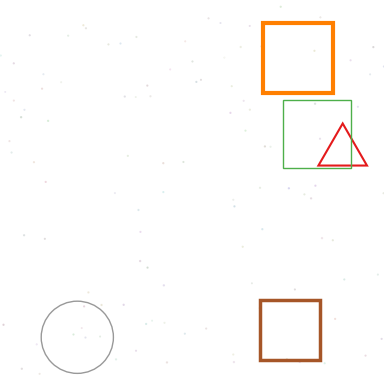[{"shape": "triangle", "thickness": 1.5, "radius": 0.36, "center": [0.89, 0.606]}, {"shape": "square", "thickness": 1, "radius": 0.44, "center": [0.823, 0.652]}, {"shape": "square", "thickness": 3, "radius": 0.45, "center": [0.775, 0.85]}, {"shape": "square", "thickness": 2.5, "radius": 0.39, "center": [0.753, 0.142]}, {"shape": "circle", "thickness": 1, "radius": 0.47, "center": [0.201, 0.124]}]